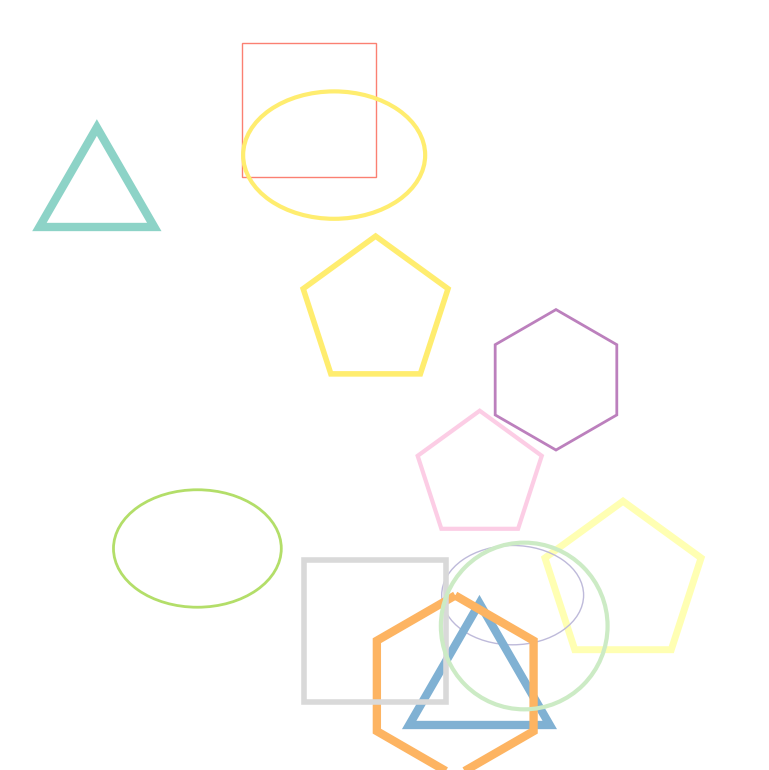[{"shape": "triangle", "thickness": 3, "radius": 0.43, "center": [0.126, 0.748]}, {"shape": "pentagon", "thickness": 2.5, "radius": 0.53, "center": [0.809, 0.242]}, {"shape": "oval", "thickness": 0.5, "radius": 0.46, "center": [0.666, 0.227]}, {"shape": "square", "thickness": 0.5, "radius": 0.44, "center": [0.401, 0.857]}, {"shape": "triangle", "thickness": 3, "radius": 0.53, "center": [0.623, 0.111]}, {"shape": "hexagon", "thickness": 3, "radius": 0.59, "center": [0.591, 0.109]}, {"shape": "oval", "thickness": 1, "radius": 0.54, "center": [0.256, 0.288]}, {"shape": "pentagon", "thickness": 1.5, "radius": 0.42, "center": [0.623, 0.382]}, {"shape": "square", "thickness": 2, "radius": 0.46, "center": [0.487, 0.181]}, {"shape": "hexagon", "thickness": 1, "radius": 0.46, "center": [0.722, 0.507]}, {"shape": "circle", "thickness": 1.5, "radius": 0.54, "center": [0.681, 0.187]}, {"shape": "oval", "thickness": 1.5, "radius": 0.59, "center": [0.434, 0.799]}, {"shape": "pentagon", "thickness": 2, "radius": 0.49, "center": [0.488, 0.594]}]